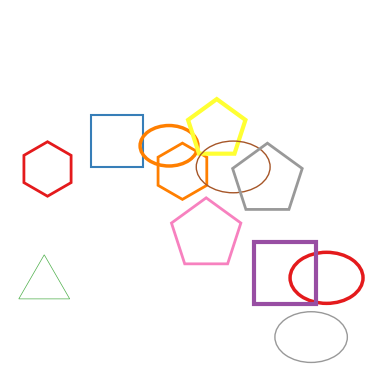[{"shape": "oval", "thickness": 2.5, "radius": 0.47, "center": [0.848, 0.278]}, {"shape": "hexagon", "thickness": 2, "radius": 0.35, "center": [0.123, 0.561]}, {"shape": "square", "thickness": 1.5, "radius": 0.34, "center": [0.303, 0.633]}, {"shape": "triangle", "thickness": 0.5, "radius": 0.38, "center": [0.115, 0.262]}, {"shape": "square", "thickness": 3, "radius": 0.4, "center": [0.741, 0.29]}, {"shape": "oval", "thickness": 2.5, "radius": 0.38, "center": [0.439, 0.621]}, {"shape": "hexagon", "thickness": 2, "radius": 0.37, "center": [0.474, 0.555]}, {"shape": "pentagon", "thickness": 3, "radius": 0.39, "center": [0.563, 0.664]}, {"shape": "oval", "thickness": 1, "radius": 0.48, "center": [0.606, 0.566]}, {"shape": "pentagon", "thickness": 2, "radius": 0.47, "center": [0.535, 0.391]}, {"shape": "pentagon", "thickness": 2, "radius": 0.48, "center": [0.695, 0.533]}, {"shape": "oval", "thickness": 1, "radius": 0.47, "center": [0.808, 0.124]}]